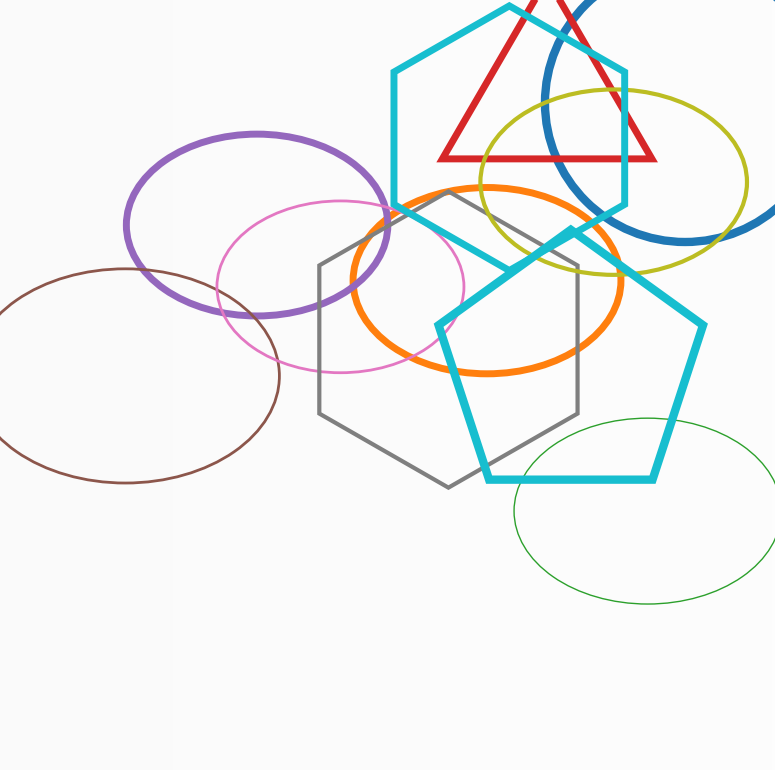[{"shape": "circle", "thickness": 3, "radius": 0.9, "center": [0.884, 0.866]}, {"shape": "oval", "thickness": 2.5, "radius": 0.86, "center": [0.628, 0.636]}, {"shape": "oval", "thickness": 0.5, "radius": 0.86, "center": [0.836, 0.336]}, {"shape": "triangle", "thickness": 2.5, "radius": 0.78, "center": [0.706, 0.872]}, {"shape": "oval", "thickness": 2.5, "radius": 0.84, "center": [0.332, 0.708]}, {"shape": "oval", "thickness": 1, "radius": 0.99, "center": [0.162, 0.512]}, {"shape": "oval", "thickness": 1, "radius": 0.8, "center": [0.439, 0.627]}, {"shape": "hexagon", "thickness": 1.5, "radius": 0.96, "center": [0.579, 0.559]}, {"shape": "oval", "thickness": 1.5, "radius": 0.86, "center": [0.792, 0.763]}, {"shape": "pentagon", "thickness": 3, "radius": 0.9, "center": [0.737, 0.522]}, {"shape": "hexagon", "thickness": 2.5, "radius": 0.86, "center": [0.657, 0.821]}]